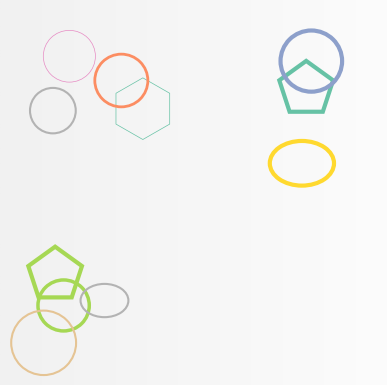[{"shape": "pentagon", "thickness": 3, "radius": 0.36, "center": [0.79, 0.769]}, {"shape": "hexagon", "thickness": 0.5, "radius": 0.4, "center": [0.369, 0.718]}, {"shape": "circle", "thickness": 2, "radius": 0.34, "center": [0.313, 0.791]}, {"shape": "circle", "thickness": 3, "radius": 0.4, "center": [0.803, 0.841]}, {"shape": "circle", "thickness": 0.5, "radius": 0.34, "center": [0.179, 0.854]}, {"shape": "circle", "thickness": 2.5, "radius": 0.33, "center": [0.164, 0.207]}, {"shape": "pentagon", "thickness": 3, "radius": 0.36, "center": [0.142, 0.286]}, {"shape": "oval", "thickness": 3, "radius": 0.41, "center": [0.779, 0.576]}, {"shape": "circle", "thickness": 1.5, "radius": 0.42, "center": [0.113, 0.11]}, {"shape": "oval", "thickness": 1.5, "radius": 0.31, "center": [0.27, 0.219]}, {"shape": "circle", "thickness": 1.5, "radius": 0.3, "center": [0.136, 0.713]}]